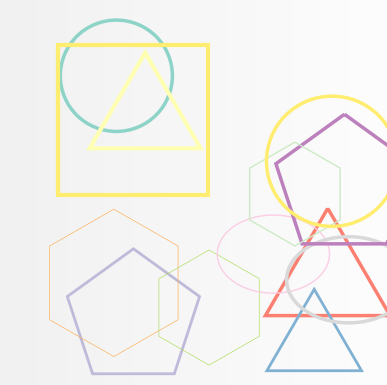[{"shape": "circle", "thickness": 2.5, "radius": 0.72, "center": [0.3, 0.803]}, {"shape": "triangle", "thickness": 3, "radius": 0.83, "center": [0.375, 0.697]}, {"shape": "pentagon", "thickness": 2, "radius": 0.9, "center": [0.344, 0.174]}, {"shape": "triangle", "thickness": 2.5, "radius": 0.93, "center": [0.846, 0.273]}, {"shape": "triangle", "thickness": 2, "radius": 0.71, "center": [0.811, 0.108]}, {"shape": "hexagon", "thickness": 0.5, "radius": 0.96, "center": [0.294, 0.265]}, {"shape": "hexagon", "thickness": 0.5, "radius": 0.75, "center": [0.54, 0.201]}, {"shape": "oval", "thickness": 1, "radius": 0.72, "center": [0.706, 0.34]}, {"shape": "oval", "thickness": 2.5, "radius": 0.8, "center": [0.899, 0.273]}, {"shape": "pentagon", "thickness": 2.5, "radius": 0.93, "center": [0.889, 0.517]}, {"shape": "hexagon", "thickness": 1, "radius": 0.67, "center": [0.761, 0.496]}, {"shape": "circle", "thickness": 2.5, "radius": 0.85, "center": [0.857, 0.581]}, {"shape": "square", "thickness": 3, "radius": 0.97, "center": [0.343, 0.689]}]